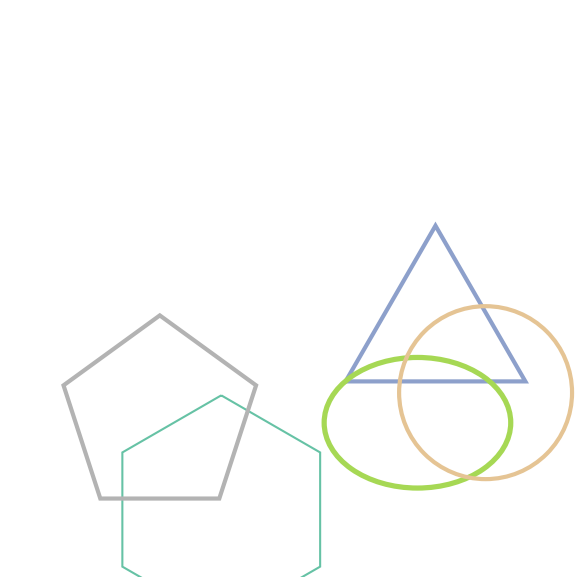[{"shape": "hexagon", "thickness": 1, "radius": 0.99, "center": [0.383, 0.117]}, {"shape": "triangle", "thickness": 2, "radius": 0.9, "center": [0.754, 0.429]}, {"shape": "oval", "thickness": 2.5, "radius": 0.81, "center": [0.723, 0.267]}, {"shape": "circle", "thickness": 2, "radius": 0.75, "center": [0.841, 0.319]}, {"shape": "pentagon", "thickness": 2, "radius": 0.88, "center": [0.277, 0.278]}]